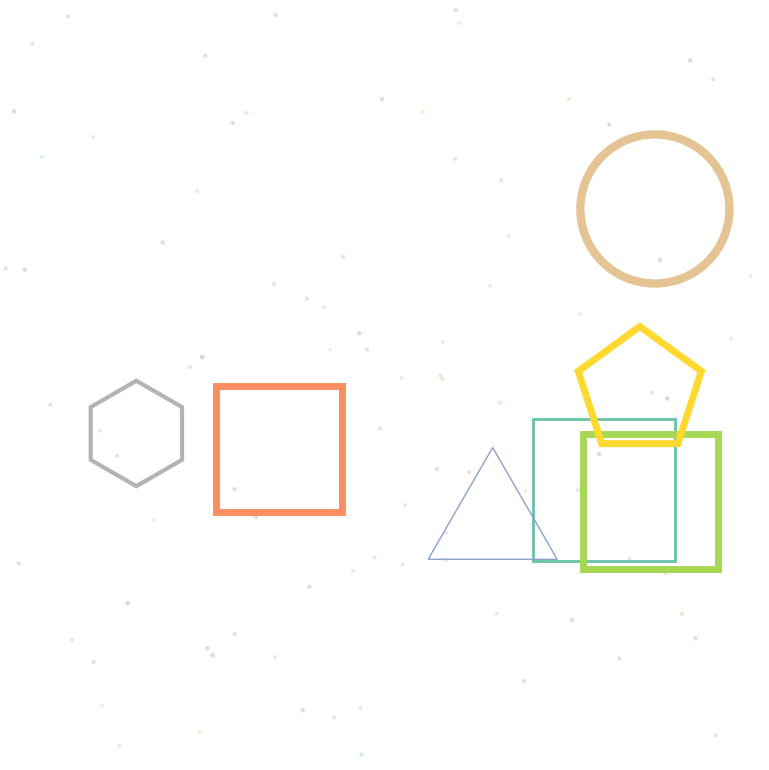[{"shape": "square", "thickness": 1, "radius": 0.46, "center": [0.785, 0.364]}, {"shape": "square", "thickness": 2.5, "radius": 0.41, "center": [0.362, 0.417]}, {"shape": "triangle", "thickness": 0.5, "radius": 0.48, "center": [0.64, 0.322]}, {"shape": "square", "thickness": 2.5, "radius": 0.44, "center": [0.844, 0.349]}, {"shape": "pentagon", "thickness": 2.5, "radius": 0.42, "center": [0.831, 0.492]}, {"shape": "circle", "thickness": 3, "radius": 0.48, "center": [0.85, 0.729]}, {"shape": "hexagon", "thickness": 1.5, "radius": 0.34, "center": [0.177, 0.437]}]